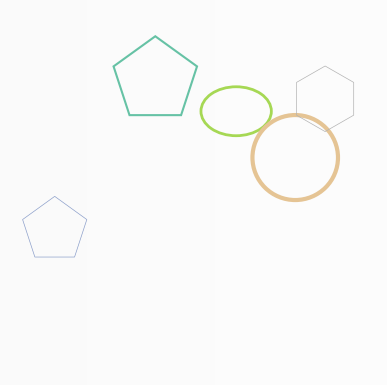[{"shape": "pentagon", "thickness": 1.5, "radius": 0.57, "center": [0.401, 0.793]}, {"shape": "pentagon", "thickness": 0.5, "radius": 0.44, "center": [0.141, 0.403]}, {"shape": "oval", "thickness": 2, "radius": 0.45, "center": [0.609, 0.711]}, {"shape": "circle", "thickness": 3, "radius": 0.55, "center": [0.762, 0.591]}, {"shape": "hexagon", "thickness": 0.5, "radius": 0.43, "center": [0.839, 0.743]}]